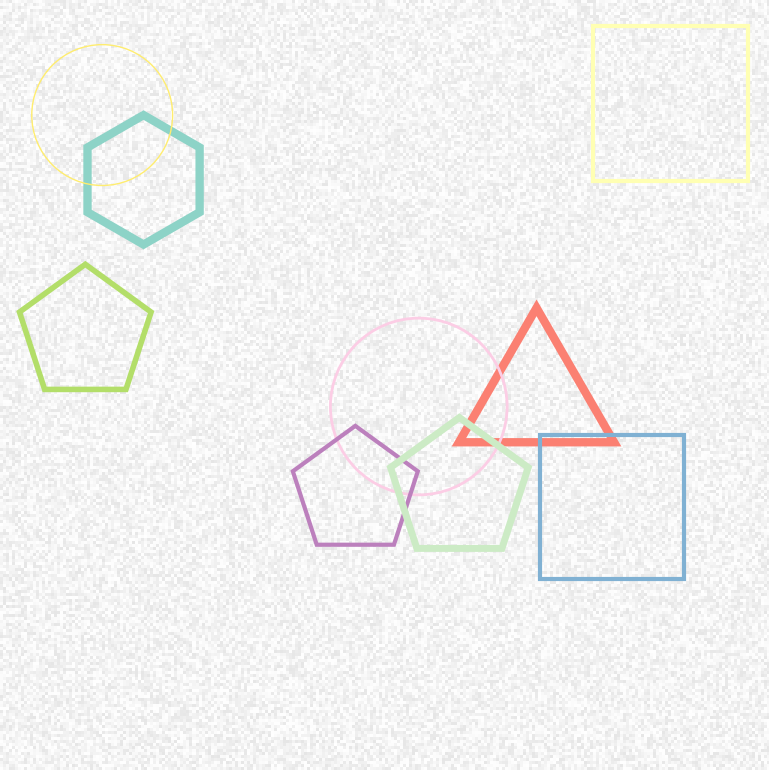[{"shape": "hexagon", "thickness": 3, "radius": 0.42, "center": [0.186, 0.766]}, {"shape": "square", "thickness": 1.5, "radius": 0.5, "center": [0.871, 0.866]}, {"shape": "triangle", "thickness": 3, "radius": 0.58, "center": [0.697, 0.484]}, {"shape": "square", "thickness": 1.5, "radius": 0.47, "center": [0.794, 0.342]}, {"shape": "pentagon", "thickness": 2, "radius": 0.45, "center": [0.111, 0.567]}, {"shape": "circle", "thickness": 1, "radius": 0.57, "center": [0.544, 0.472]}, {"shape": "pentagon", "thickness": 1.5, "radius": 0.43, "center": [0.461, 0.362]}, {"shape": "pentagon", "thickness": 2.5, "radius": 0.47, "center": [0.597, 0.364]}, {"shape": "circle", "thickness": 0.5, "radius": 0.46, "center": [0.133, 0.851]}]